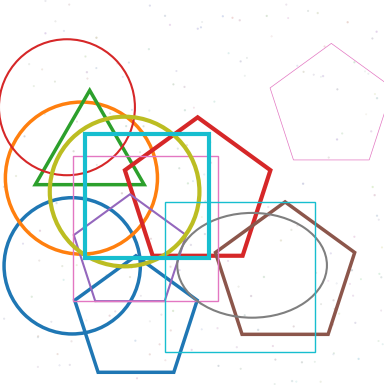[{"shape": "pentagon", "thickness": 2.5, "radius": 0.84, "center": [0.353, 0.168]}, {"shape": "circle", "thickness": 2.5, "radius": 0.88, "center": [0.188, 0.31]}, {"shape": "circle", "thickness": 2.5, "radius": 0.99, "center": [0.211, 0.537]}, {"shape": "triangle", "thickness": 2.5, "radius": 0.82, "center": [0.233, 0.602]}, {"shape": "circle", "thickness": 1.5, "radius": 0.88, "center": [0.174, 0.721]}, {"shape": "pentagon", "thickness": 3, "radius": 0.99, "center": [0.513, 0.497]}, {"shape": "pentagon", "thickness": 1.5, "radius": 0.77, "center": [0.338, 0.342]}, {"shape": "pentagon", "thickness": 2.5, "radius": 0.95, "center": [0.74, 0.285]}, {"shape": "square", "thickness": 1, "radius": 0.94, "center": [0.377, 0.407]}, {"shape": "pentagon", "thickness": 0.5, "radius": 0.84, "center": [0.861, 0.72]}, {"shape": "oval", "thickness": 1.5, "radius": 0.97, "center": [0.655, 0.311]}, {"shape": "circle", "thickness": 3, "radius": 0.97, "center": [0.324, 0.503]}, {"shape": "square", "thickness": 1, "radius": 0.98, "center": [0.623, 0.28]}, {"shape": "square", "thickness": 3, "radius": 0.81, "center": [0.381, 0.492]}]